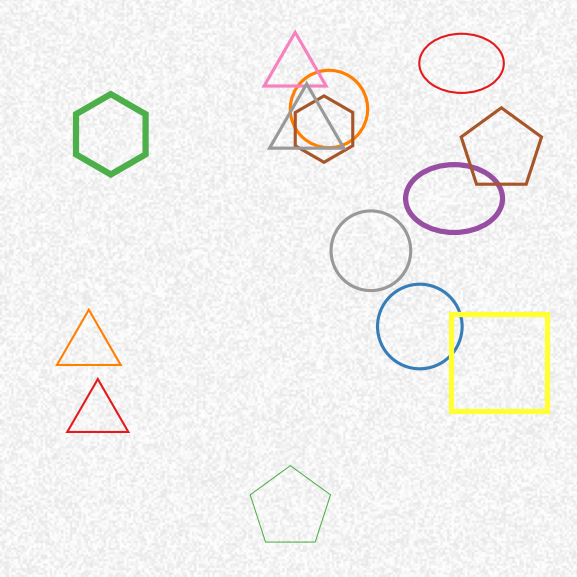[{"shape": "triangle", "thickness": 1, "radius": 0.31, "center": [0.169, 0.282]}, {"shape": "oval", "thickness": 1, "radius": 0.37, "center": [0.799, 0.889]}, {"shape": "circle", "thickness": 1.5, "radius": 0.37, "center": [0.727, 0.434]}, {"shape": "pentagon", "thickness": 0.5, "radius": 0.37, "center": [0.503, 0.12]}, {"shape": "hexagon", "thickness": 3, "radius": 0.35, "center": [0.192, 0.767]}, {"shape": "oval", "thickness": 2.5, "radius": 0.42, "center": [0.786, 0.655]}, {"shape": "circle", "thickness": 1.5, "radius": 0.34, "center": [0.57, 0.81]}, {"shape": "triangle", "thickness": 1, "radius": 0.32, "center": [0.154, 0.399]}, {"shape": "square", "thickness": 2.5, "radius": 0.42, "center": [0.864, 0.371]}, {"shape": "pentagon", "thickness": 1.5, "radius": 0.37, "center": [0.868, 0.739]}, {"shape": "hexagon", "thickness": 1.5, "radius": 0.29, "center": [0.561, 0.776]}, {"shape": "triangle", "thickness": 1.5, "radius": 0.31, "center": [0.511, 0.881]}, {"shape": "circle", "thickness": 1.5, "radius": 0.34, "center": [0.642, 0.565]}, {"shape": "triangle", "thickness": 1.5, "radius": 0.37, "center": [0.531, 0.78]}]